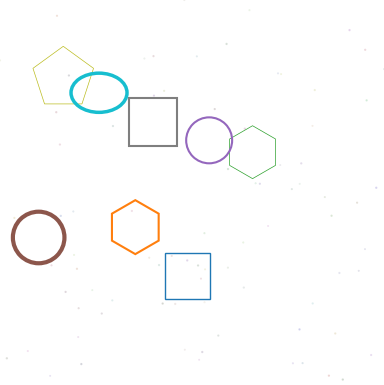[{"shape": "square", "thickness": 1, "radius": 0.3, "center": [0.487, 0.284]}, {"shape": "hexagon", "thickness": 1.5, "radius": 0.35, "center": [0.351, 0.41]}, {"shape": "hexagon", "thickness": 0.5, "radius": 0.34, "center": [0.656, 0.605]}, {"shape": "circle", "thickness": 1.5, "radius": 0.3, "center": [0.543, 0.636]}, {"shape": "circle", "thickness": 3, "radius": 0.33, "center": [0.1, 0.383]}, {"shape": "square", "thickness": 1.5, "radius": 0.31, "center": [0.397, 0.684]}, {"shape": "pentagon", "thickness": 0.5, "radius": 0.41, "center": [0.164, 0.797]}, {"shape": "oval", "thickness": 2.5, "radius": 0.36, "center": [0.257, 0.759]}]